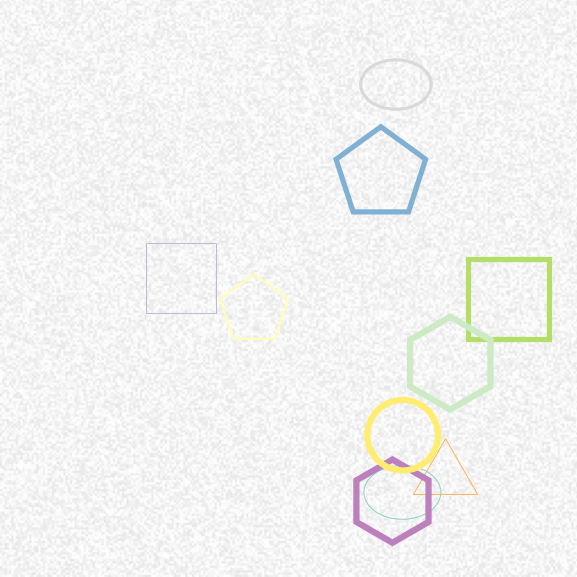[{"shape": "oval", "thickness": 0.5, "radius": 0.33, "center": [0.697, 0.147]}, {"shape": "pentagon", "thickness": 1, "radius": 0.31, "center": [0.44, 0.462]}, {"shape": "square", "thickness": 0.5, "radius": 0.3, "center": [0.314, 0.517]}, {"shape": "pentagon", "thickness": 2.5, "radius": 0.41, "center": [0.659, 0.698]}, {"shape": "triangle", "thickness": 0.5, "radius": 0.32, "center": [0.772, 0.175]}, {"shape": "square", "thickness": 2.5, "radius": 0.35, "center": [0.88, 0.482]}, {"shape": "oval", "thickness": 1.5, "radius": 0.31, "center": [0.686, 0.853]}, {"shape": "hexagon", "thickness": 3, "radius": 0.36, "center": [0.68, 0.131]}, {"shape": "hexagon", "thickness": 3, "radius": 0.4, "center": [0.78, 0.37]}, {"shape": "circle", "thickness": 3, "radius": 0.31, "center": [0.697, 0.246]}]